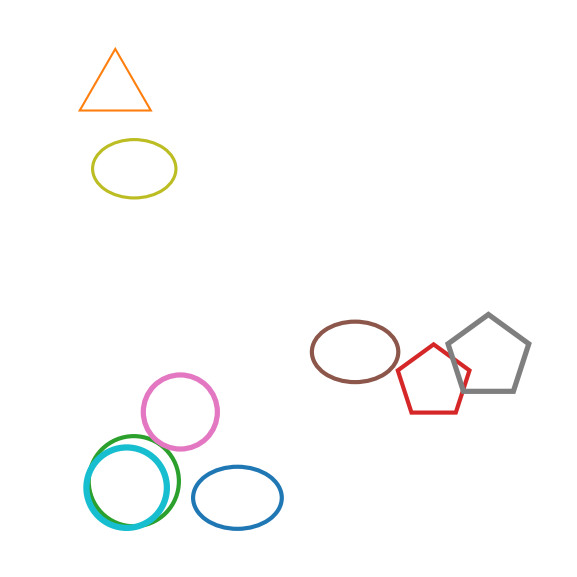[{"shape": "oval", "thickness": 2, "radius": 0.38, "center": [0.411, 0.137]}, {"shape": "triangle", "thickness": 1, "radius": 0.36, "center": [0.2, 0.843]}, {"shape": "circle", "thickness": 2, "radius": 0.39, "center": [0.232, 0.166]}, {"shape": "pentagon", "thickness": 2, "radius": 0.33, "center": [0.751, 0.338]}, {"shape": "oval", "thickness": 2, "radius": 0.37, "center": [0.615, 0.39]}, {"shape": "circle", "thickness": 2.5, "radius": 0.32, "center": [0.312, 0.286]}, {"shape": "pentagon", "thickness": 2.5, "radius": 0.37, "center": [0.846, 0.381]}, {"shape": "oval", "thickness": 1.5, "radius": 0.36, "center": [0.232, 0.707]}, {"shape": "circle", "thickness": 3, "radius": 0.35, "center": [0.219, 0.155]}]